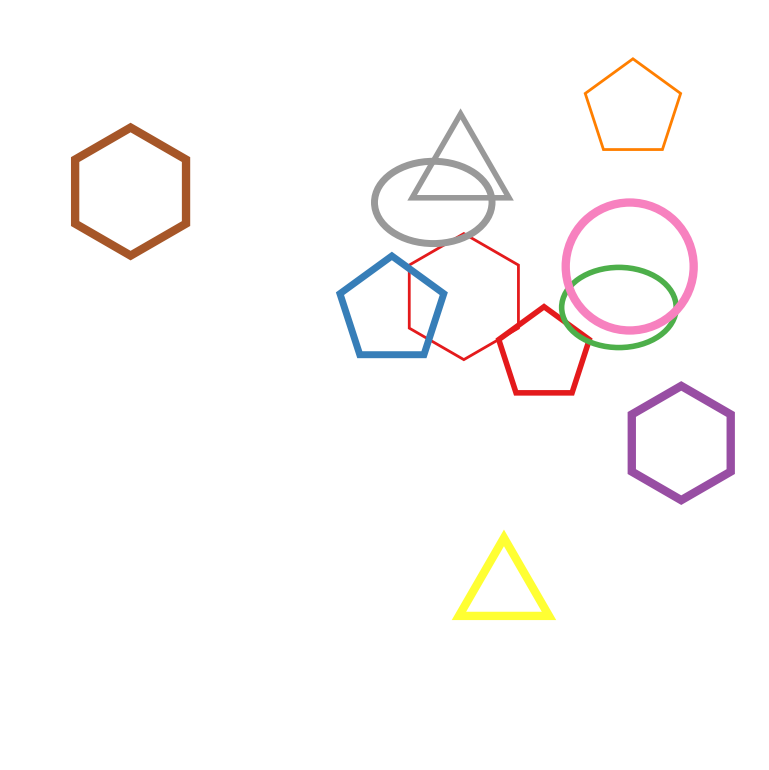[{"shape": "pentagon", "thickness": 2, "radius": 0.31, "center": [0.707, 0.54]}, {"shape": "hexagon", "thickness": 1, "radius": 0.41, "center": [0.602, 0.615]}, {"shape": "pentagon", "thickness": 2.5, "radius": 0.35, "center": [0.509, 0.597]}, {"shape": "oval", "thickness": 2, "radius": 0.37, "center": [0.804, 0.601]}, {"shape": "hexagon", "thickness": 3, "radius": 0.37, "center": [0.885, 0.425]}, {"shape": "pentagon", "thickness": 1, "radius": 0.33, "center": [0.822, 0.858]}, {"shape": "triangle", "thickness": 3, "radius": 0.34, "center": [0.655, 0.234]}, {"shape": "hexagon", "thickness": 3, "radius": 0.42, "center": [0.17, 0.751]}, {"shape": "circle", "thickness": 3, "radius": 0.42, "center": [0.818, 0.654]}, {"shape": "oval", "thickness": 2.5, "radius": 0.38, "center": [0.563, 0.737]}, {"shape": "triangle", "thickness": 2, "radius": 0.36, "center": [0.598, 0.779]}]